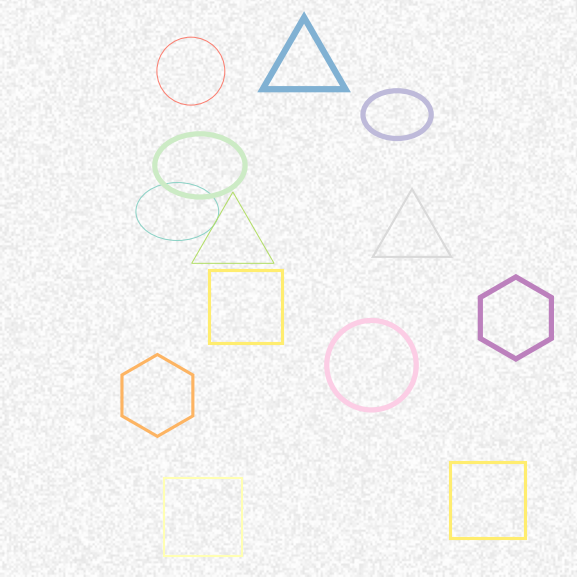[{"shape": "oval", "thickness": 0.5, "radius": 0.36, "center": [0.307, 0.633]}, {"shape": "square", "thickness": 1, "radius": 0.34, "center": [0.352, 0.104]}, {"shape": "oval", "thickness": 2.5, "radius": 0.3, "center": [0.688, 0.801]}, {"shape": "circle", "thickness": 0.5, "radius": 0.29, "center": [0.33, 0.876]}, {"shape": "triangle", "thickness": 3, "radius": 0.41, "center": [0.527, 0.886]}, {"shape": "hexagon", "thickness": 1.5, "radius": 0.35, "center": [0.273, 0.314]}, {"shape": "triangle", "thickness": 0.5, "radius": 0.41, "center": [0.403, 0.584]}, {"shape": "circle", "thickness": 2.5, "radius": 0.39, "center": [0.643, 0.367]}, {"shape": "triangle", "thickness": 1, "radius": 0.39, "center": [0.713, 0.593]}, {"shape": "hexagon", "thickness": 2.5, "radius": 0.36, "center": [0.893, 0.449]}, {"shape": "oval", "thickness": 2.5, "radius": 0.39, "center": [0.346, 0.713]}, {"shape": "square", "thickness": 1.5, "radius": 0.31, "center": [0.425, 0.468]}, {"shape": "square", "thickness": 1.5, "radius": 0.33, "center": [0.844, 0.133]}]